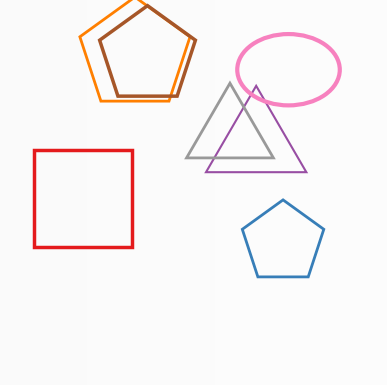[{"shape": "square", "thickness": 2.5, "radius": 0.63, "center": [0.215, 0.484]}, {"shape": "pentagon", "thickness": 2, "radius": 0.55, "center": [0.73, 0.37]}, {"shape": "triangle", "thickness": 1.5, "radius": 0.75, "center": [0.661, 0.627]}, {"shape": "pentagon", "thickness": 2, "radius": 0.75, "center": [0.348, 0.858]}, {"shape": "pentagon", "thickness": 2.5, "radius": 0.65, "center": [0.381, 0.855]}, {"shape": "oval", "thickness": 3, "radius": 0.66, "center": [0.745, 0.819]}, {"shape": "triangle", "thickness": 2, "radius": 0.65, "center": [0.593, 0.655]}]